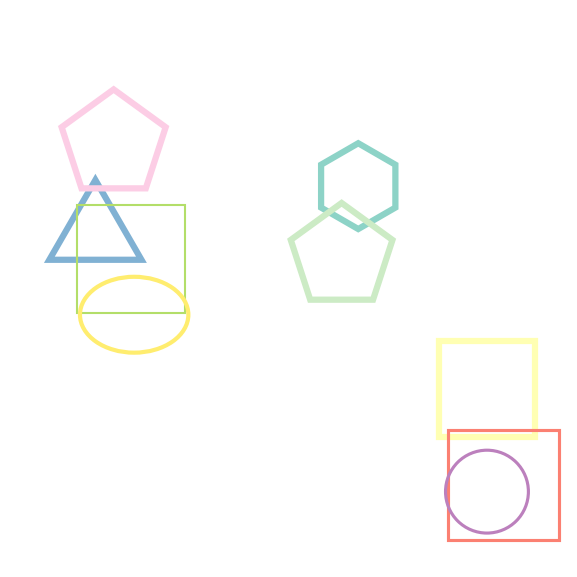[{"shape": "hexagon", "thickness": 3, "radius": 0.37, "center": [0.62, 0.677]}, {"shape": "square", "thickness": 3, "radius": 0.42, "center": [0.843, 0.326]}, {"shape": "square", "thickness": 1.5, "radius": 0.48, "center": [0.871, 0.159]}, {"shape": "triangle", "thickness": 3, "radius": 0.46, "center": [0.165, 0.595]}, {"shape": "square", "thickness": 1, "radius": 0.47, "center": [0.227, 0.551]}, {"shape": "pentagon", "thickness": 3, "radius": 0.47, "center": [0.197, 0.75]}, {"shape": "circle", "thickness": 1.5, "radius": 0.36, "center": [0.843, 0.148]}, {"shape": "pentagon", "thickness": 3, "radius": 0.46, "center": [0.592, 0.555]}, {"shape": "oval", "thickness": 2, "radius": 0.47, "center": [0.232, 0.454]}]